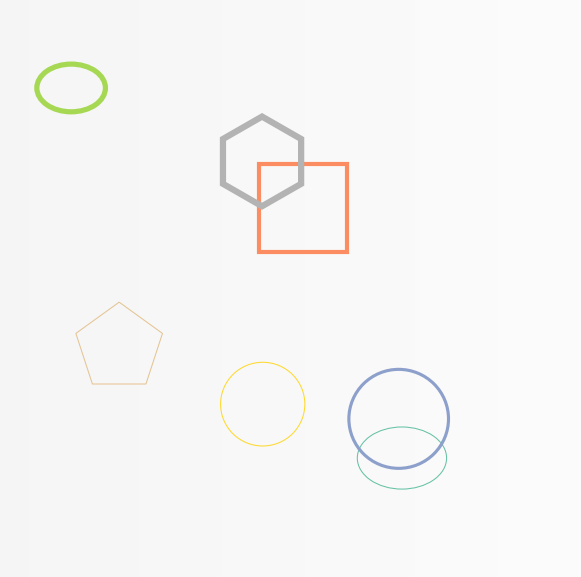[{"shape": "oval", "thickness": 0.5, "radius": 0.38, "center": [0.692, 0.206]}, {"shape": "square", "thickness": 2, "radius": 0.38, "center": [0.521, 0.639]}, {"shape": "circle", "thickness": 1.5, "radius": 0.43, "center": [0.686, 0.274]}, {"shape": "oval", "thickness": 2.5, "radius": 0.3, "center": [0.122, 0.847]}, {"shape": "circle", "thickness": 0.5, "radius": 0.36, "center": [0.452, 0.299]}, {"shape": "pentagon", "thickness": 0.5, "radius": 0.39, "center": [0.205, 0.398]}, {"shape": "hexagon", "thickness": 3, "radius": 0.39, "center": [0.451, 0.72]}]